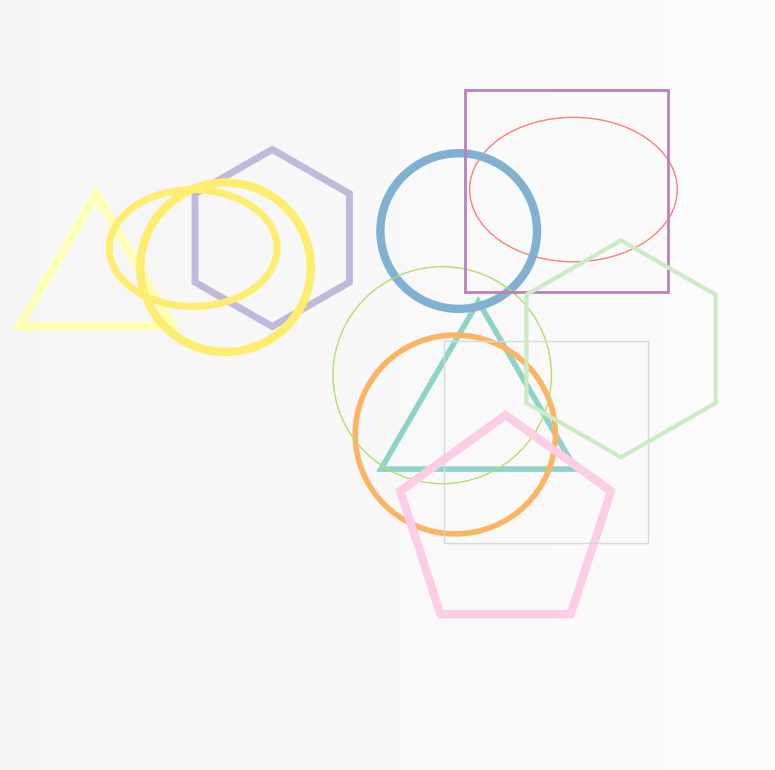[{"shape": "triangle", "thickness": 2, "radius": 0.73, "center": [0.617, 0.463]}, {"shape": "triangle", "thickness": 3, "radius": 0.57, "center": [0.124, 0.634]}, {"shape": "hexagon", "thickness": 2.5, "radius": 0.58, "center": [0.351, 0.691]}, {"shape": "oval", "thickness": 0.5, "radius": 0.67, "center": [0.74, 0.754]}, {"shape": "circle", "thickness": 3, "radius": 0.51, "center": [0.592, 0.7]}, {"shape": "circle", "thickness": 2, "radius": 0.65, "center": [0.587, 0.436]}, {"shape": "circle", "thickness": 0.5, "radius": 0.7, "center": [0.571, 0.513]}, {"shape": "pentagon", "thickness": 3, "radius": 0.71, "center": [0.652, 0.318]}, {"shape": "square", "thickness": 0.5, "radius": 0.66, "center": [0.705, 0.426]}, {"shape": "square", "thickness": 1, "radius": 0.66, "center": [0.731, 0.752]}, {"shape": "hexagon", "thickness": 1.5, "radius": 0.7, "center": [0.801, 0.547]}, {"shape": "circle", "thickness": 3, "radius": 0.55, "center": [0.291, 0.653]}, {"shape": "oval", "thickness": 2.5, "radius": 0.54, "center": [0.249, 0.678]}]